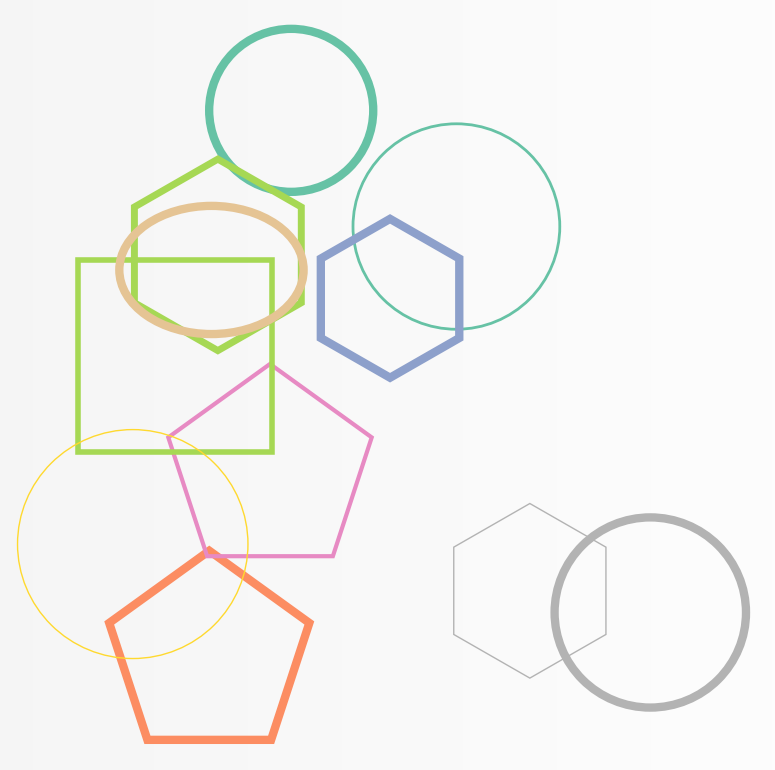[{"shape": "circle", "thickness": 3, "radius": 0.53, "center": [0.376, 0.857]}, {"shape": "circle", "thickness": 1, "radius": 0.67, "center": [0.589, 0.706]}, {"shape": "pentagon", "thickness": 3, "radius": 0.68, "center": [0.27, 0.149]}, {"shape": "hexagon", "thickness": 3, "radius": 0.52, "center": [0.503, 0.613]}, {"shape": "pentagon", "thickness": 1.5, "radius": 0.69, "center": [0.348, 0.389]}, {"shape": "square", "thickness": 2, "radius": 0.62, "center": [0.226, 0.537]}, {"shape": "hexagon", "thickness": 2.5, "radius": 0.62, "center": [0.281, 0.669]}, {"shape": "circle", "thickness": 0.5, "radius": 0.74, "center": [0.171, 0.293]}, {"shape": "oval", "thickness": 3, "radius": 0.59, "center": [0.273, 0.649]}, {"shape": "circle", "thickness": 3, "radius": 0.62, "center": [0.839, 0.205]}, {"shape": "hexagon", "thickness": 0.5, "radius": 0.57, "center": [0.684, 0.233]}]